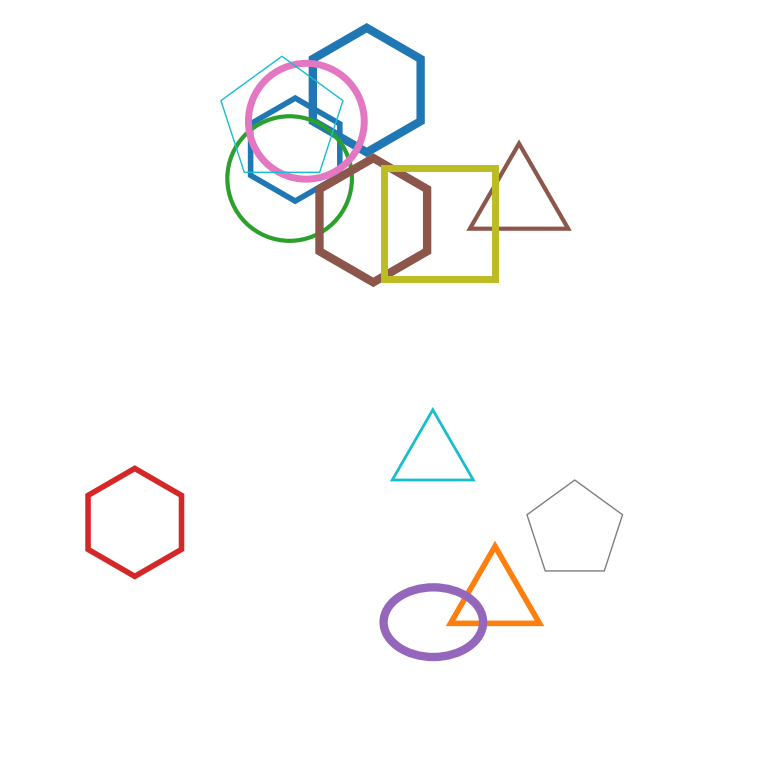[{"shape": "hexagon", "thickness": 2, "radius": 0.33, "center": [0.383, 0.806]}, {"shape": "hexagon", "thickness": 3, "radius": 0.4, "center": [0.476, 0.883]}, {"shape": "triangle", "thickness": 2, "radius": 0.33, "center": [0.643, 0.224]}, {"shape": "circle", "thickness": 1.5, "radius": 0.4, "center": [0.376, 0.768]}, {"shape": "hexagon", "thickness": 2, "radius": 0.35, "center": [0.175, 0.322]}, {"shape": "oval", "thickness": 3, "radius": 0.32, "center": [0.563, 0.192]}, {"shape": "triangle", "thickness": 1.5, "radius": 0.37, "center": [0.674, 0.74]}, {"shape": "hexagon", "thickness": 3, "radius": 0.4, "center": [0.485, 0.714]}, {"shape": "circle", "thickness": 2.5, "radius": 0.38, "center": [0.398, 0.843]}, {"shape": "pentagon", "thickness": 0.5, "radius": 0.33, "center": [0.746, 0.311]}, {"shape": "square", "thickness": 2.5, "radius": 0.36, "center": [0.571, 0.71]}, {"shape": "triangle", "thickness": 1, "radius": 0.3, "center": [0.562, 0.407]}, {"shape": "pentagon", "thickness": 0.5, "radius": 0.42, "center": [0.366, 0.844]}]